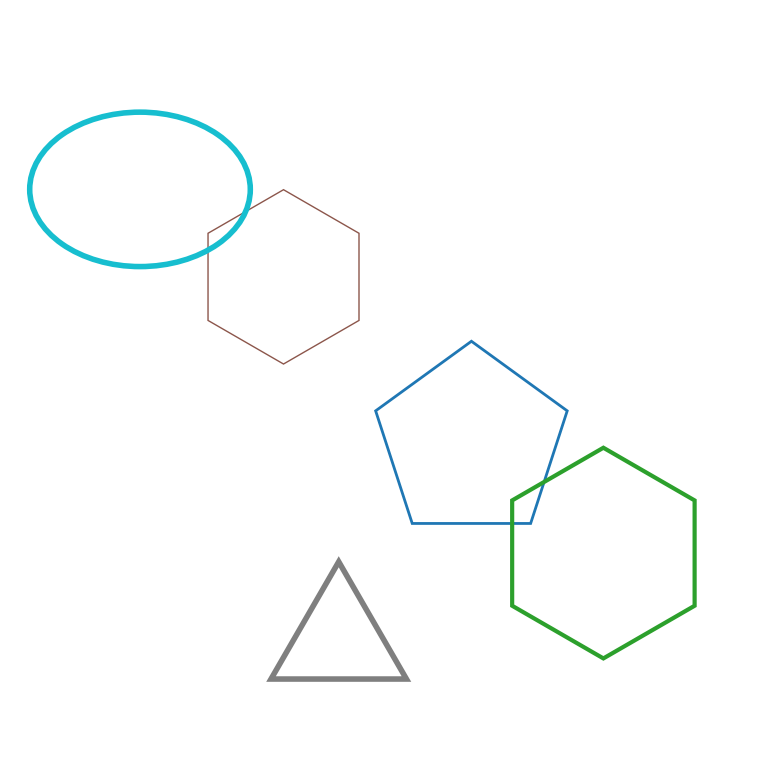[{"shape": "pentagon", "thickness": 1, "radius": 0.65, "center": [0.612, 0.426]}, {"shape": "hexagon", "thickness": 1.5, "radius": 0.68, "center": [0.784, 0.282]}, {"shape": "hexagon", "thickness": 0.5, "radius": 0.57, "center": [0.368, 0.64]}, {"shape": "triangle", "thickness": 2, "radius": 0.51, "center": [0.44, 0.169]}, {"shape": "oval", "thickness": 2, "radius": 0.72, "center": [0.182, 0.754]}]